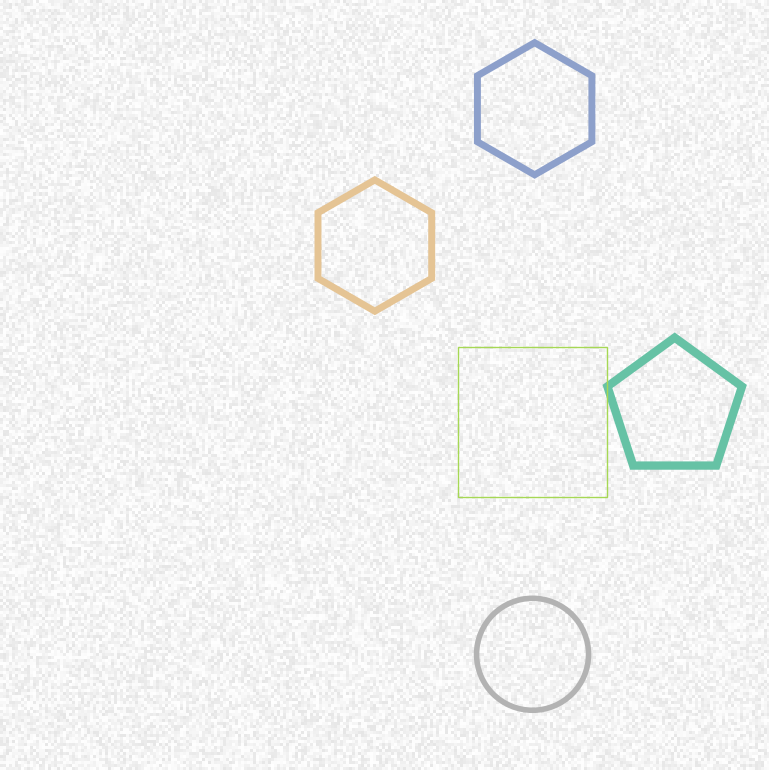[{"shape": "pentagon", "thickness": 3, "radius": 0.46, "center": [0.876, 0.47]}, {"shape": "hexagon", "thickness": 2.5, "radius": 0.43, "center": [0.694, 0.859]}, {"shape": "square", "thickness": 0.5, "radius": 0.49, "center": [0.692, 0.452]}, {"shape": "hexagon", "thickness": 2.5, "radius": 0.43, "center": [0.487, 0.681]}, {"shape": "circle", "thickness": 2, "radius": 0.36, "center": [0.692, 0.15]}]